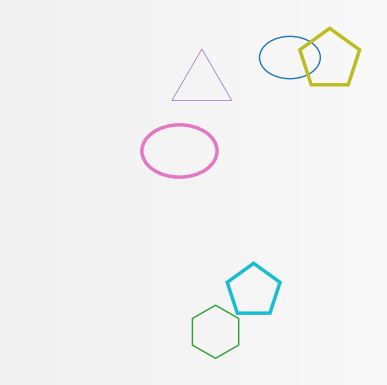[{"shape": "oval", "thickness": 1, "radius": 0.39, "center": [0.748, 0.851]}, {"shape": "hexagon", "thickness": 1, "radius": 0.34, "center": [0.556, 0.138]}, {"shape": "triangle", "thickness": 0.5, "radius": 0.44, "center": [0.521, 0.784]}, {"shape": "oval", "thickness": 2.5, "radius": 0.49, "center": [0.463, 0.608]}, {"shape": "pentagon", "thickness": 2.5, "radius": 0.41, "center": [0.851, 0.845]}, {"shape": "pentagon", "thickness": 2.5, "radius": 0.36, "center": [0.655, 0.245]}]